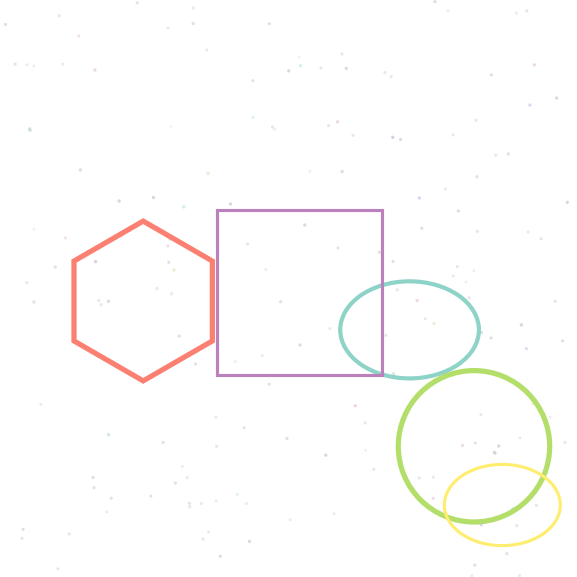[{"shape": "oval", "thickness": 2, "radius": 0.6, "center": [0.709, 0.428]}, {"shape": "hexagon", "thickness": 2.5, "radius": 0.69, "center": [0.248, 0.478]}, {"shape": "circle", "thickness": 2.5, "radius": 0.66, "center": [0.821, 0.226]}, {"shape": "square", "thickness": 1.5, "radius": 0.72, "center": [0.518, 0.493]}, {"shape": "oval", "thickness": 1.5, "radius": 0.5, "center": [0.87, 0.125]}]